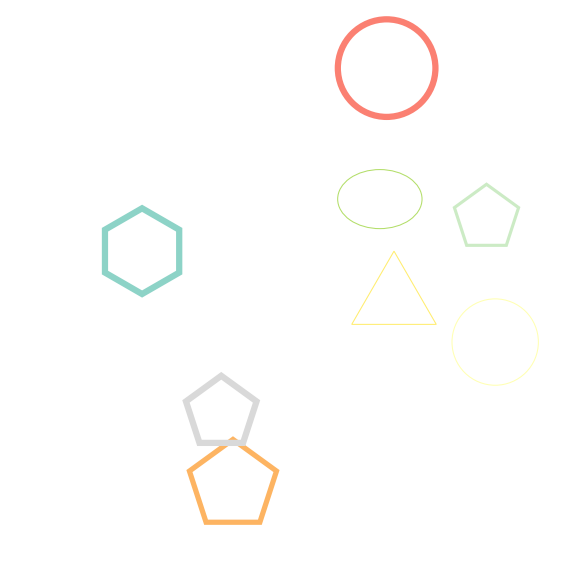[{"shape": "hexagon", "thickness": 3, "radius": 0.37, "center": [0.246, 0.564]}, {"shape": "circle", "thickness": 0.5, "radius": 0.37, "center": [0.857, 0.407]}, {"shape": "circle", "thickness": 3, "radius": 0.42, "center": [0.669, 0.881]}, {"shape": "pentagon", "thickness": 2.5, "radius": 0.4, "center": [0.403, 0.159]}, {"shape": "oval", "thickness": 0.5, "radius": 0.37, "center": [0.658, 0.654]}, {"shape": "pentagon", "thickness": 3, "radius": 0.32, "center": [0.383, 0.284]}, {"shape": "pentagon", "thickness": 1.5, "radius": 0.29, "center": [0.842, 0.622]}, {"shape": "triangle", "thickness": 0.5, "radius": 0.42, "center": [0.682, 0.48]}]